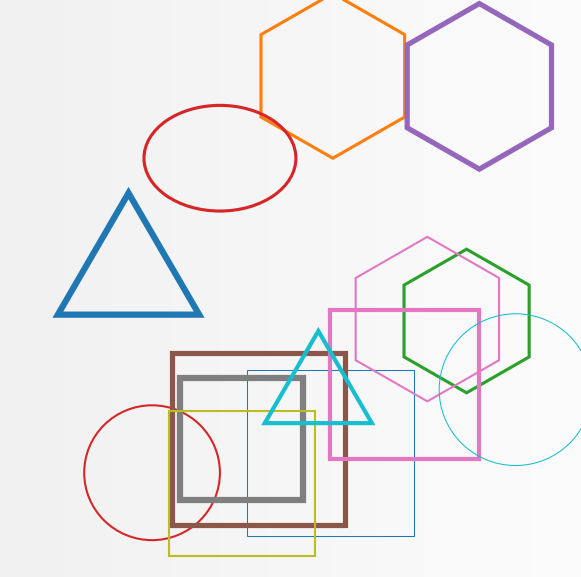[{"shape": "triangle", "thickness": 3, "radius": 0.7, "center": [0.221, 0.524]}, {"shape": "square", "thickness": 0.5, "radius": 0.72, "center": [0.569, 0.214]}, {"shape": "hexagon", "thickness": 1.5, "radius": 0.71, "center": [0.573, 0.868]}, {"shape": "hexagon", "thickness": 1.5, "radius": 0.62, "center": [0.803, 0.443]}, {"shape": "circle", "thickness": 1, "radius": 0.58, "center": [0.262, 0.181]}, {"shape": "oval", "thickness": 1.5, "radius": 0.65, "center": [0.378, 0.725]}, {"shape": "hexagon", "thickness": 2.5, "radius": 0.72, "center": [0.825, 0.85]}, {"shape": "square", "thickness": 2.5, "radius": 0.74, "center": [0.445, 0.239]}, {"shape": "square", "thickness": 2, "radius": 0.64, "center": [0.696, 0.334]}, {"shape": "hexagon", "thickness": 1, "radius": 0.71, "center": [0.735, 0.447]}, {"shape": "square", "thickness": 3, "radius": 0.53, "center": [0.415, 0.239]}, {"shape": "square", "thickness": 1, "radius": 0.63, "center": [0.417, 0.162]}, {"shape": "triangle", "thickness": 2, "radius": 0.53, "center": [0.548, 0.32]}, {"shape": "circle", "thickness": 0.5, "radius": 0.66, "center": [0.887, 0.324]}]